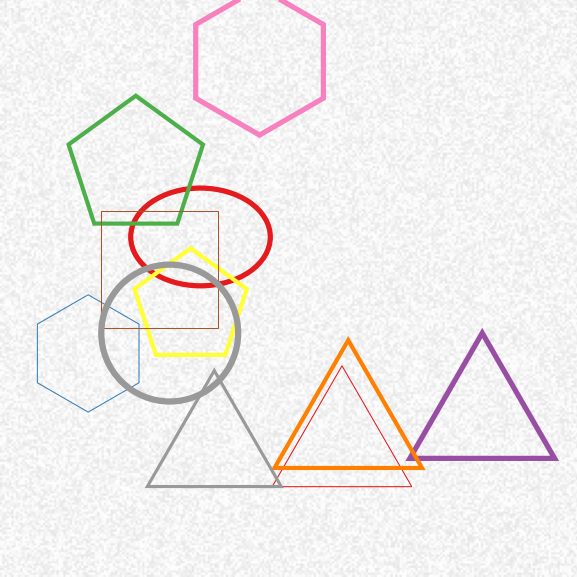[{"shape": "triangle", "thickness": 0.5, "radius": 0.7, "center": [0.592, 0.226]}, {"shape": "oval", "thickness": 2.5, "radius": 0.6, "center": [0.347, 0.589]}, {"shape": "hexagon", "thickness": 0.5, "radius": 0.51, "center": [0.153, 0.387]}, {"shape": "pentagon", "thickness": 2, "radius": 0.61, "center": [0.235, 0.711]}, {"shape": "triangle", "thickness": 2.5, "radius": 0.72, "center": [0.835, 0.278]}, {"shape": "triangle", "thickness": 2, "radius": 0.74, "center": [0.603, 0.263]}, {"shape": "pentagon", "thickness": 2, "radius": 0.51, "center": [0.33, 0.467]}, {"shape": "square", "thickness": 0.5, "radius": 0.51, "center": [0.276, 0.532]}, {"shape": "hexagon", "thickness": 2.5, "radius": 0.64, "center": [0.449, 0.893]}, {"shape": "triangle", "thickness": 1.5, "radius": 0.67, "center": [0.371, 0.224]}, {"shape": "circle", "thickness": 3, "radius": 0.59, "center": [0.294, 0.422]}]